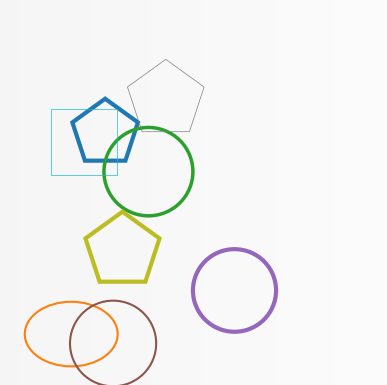[{"shape": "pentagon", "thickness": 3, "radius": 0.44, "center": [0.271, 0.655]}, {"shape": "oval", "thickness": 1.5, "radius": 0.6, "center": [0.184, 0.132]}, {"shape": "circle", "thickness": 2.5, "radius": 0.57, "center": [0.383, 0.554]}, {"shape": "circle", "thickness": 3, "radius": 0.54, "center": [0.605, 0.246]}, {"shape": "circle", "thickness": 1.5, "radius": 0.56, "center": [0.292, 0.108]}, {"shape": "pentagon", "thickness": 0.5, "radius": 0.52, "center": [0.428, 0.742]}, {"shape": "pentagon", "thickness": 3, "radius": 0.5, "center": [0.316, 0.35]}, {"shape": "square", "thickness": 0.5, "radius": 0.43, "center": [0.217, 0.632]}]